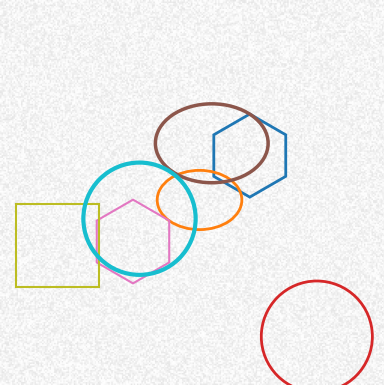[{"shape": "hexagon", "thickness": 2, "radius": 0.54, "center": [0.649, 0.596]}, {"shape": "oval", "thickness": 2, "radius": 0.55, "center": [0.518, 0.481]}, {"shape": "circle", "thickness": 2, "radius": 0.72, "center": [0.823, 0.126]}, {"shape": "oval", "thickness": 2.5, "radius": 0.73, "center": [0.55, 0.628]}, {"shape": "hexagon", "thickness": 1.5, "radius": 0.54, "center": [0.345, 0.373]}, {"shape": "square", "thickness": 1.5, "radius": 0.54, "center": [0.149, 0.362]}, {"shape": "circle", "thickness": 3, "radius": 0.73, "center": [0.362, 0.432]}]